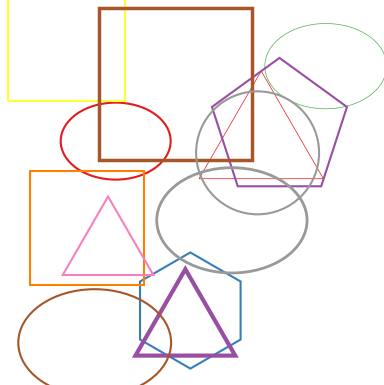[{"shape": "oval", "thickness": 1.5, "radius": 0.71, "center": [0.3, 0.633]}, {"shape": "triangle", "thickness": 0.5, "radius": 0.93, "center": [0.679, 0.629]}, {"shape": "hexagon", "thickness": 1.5, "radius": 0.75, "center": [0.494, 0.193]}, {"shape": "oval", "thickness": 0.5, "radius": 0.79, "center": [0.846, 0.828]}, {"shape": "pentagon", "thickness": 1.5, "radius": 0.92, "center": [0.726, 0.665]}, {"shape": "triangle", "thickness": 3, "radius": 0.75, "center": [0.481, 0.151]}, {"shape": "square", "thickness": 1.5, "radius": 0.74, "center": [0.226, 0.408]}, {"shape": "square", "thickness": 1.5, "radius": 0.76, "center": [0.173, 0.889]}, {"shape": "square", "thickness": 2.5, "radius": 0.99, "center": [0.456, 0.782]}, {"shape": "oval", "thickness": 1.5, "radius": 0.99, "center": [0.246, 0.11]}, {"shape": "triangle", "thickness": 1.5, "radius": 0.68, "center": [0.281, 0.354]}, {"shape": "oval", "thickness": 2, "radius": 0.98, "center": [0.602, 0.428]}, {"shape": "circle", "thickness": 1.5, "radius": 0.8, "center": [0.669, 0.603]}]